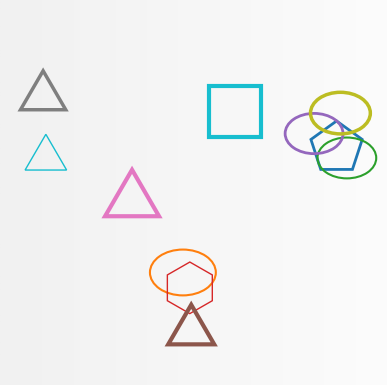[{"shape": "pentagon", "thickness": 2, "radius": 0.35, "center": [0.869, 0.616]}, {"shape": "oval", "thickness": 1.5, "radius": 0.43, "center": [0.472, 0.292]}, {"shape": "oval", "thickness": 1.5, "radius": 0.38, "center": [0.895, 0.59]}, {"shape": "hexagon", "thickness": 1, "radius": 0.33, "center": [0.49, 0.252]}, {"shape": "oval", "thickness": 2, "radius": 0.37, "center": [0.811, 0.653]}, {"shape": "triangle", "thickness": 3, "radius": 0.34, "center": [0.493, 0.14]}, {"shape": "triangle", "thickness": 3, "radius": 0.4, "center": [0.341, 0.479]}, {"shape": "triangle", "thickness": 2.5, "radius": 0.34, "center": [0.111, 0.749]}, {"shape": "oval", "thickness": 2.5, "radius": 0.39, "center": [0.879, 0.706]}, {"shape": "square", "thickness": 3, "radius": 0.33, "center": [0.607, 0.709]}, {"shape": "triangle", "thickness": 1, "radius": 0.31, "center": [0.118, 0.589]}]